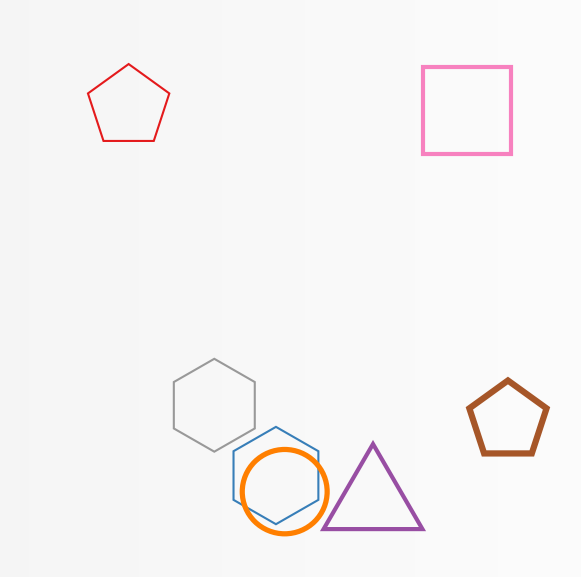[{"shape": "pentagon", "thickness": 1, "radius": 0.37, "center": [0.221, 0.815]}, {"shape": "hexagon", "thickness": 1, "radius": 0.42, "center": [0.475, 0.176]}, {"shape": "triangle", "thickness": 2, "radius": 0.49, "center": [0.642, 0.132]}, {"shape": "circle", "thickness": 2.5, "radius": 0.37, "center": [0.49, 0.148]}, {"shape": "pentagon", "thickness": 3, "radius": 0.35, "center": [0.874, 0.27]}, {"shape": "square", "thickness": 2, "radius": 0.38, "center": [0.803, 0.808]}, {"shape": "hexagon", "thickness": 1, "radius": 0.4, "center": [0.369, 0.297]}]